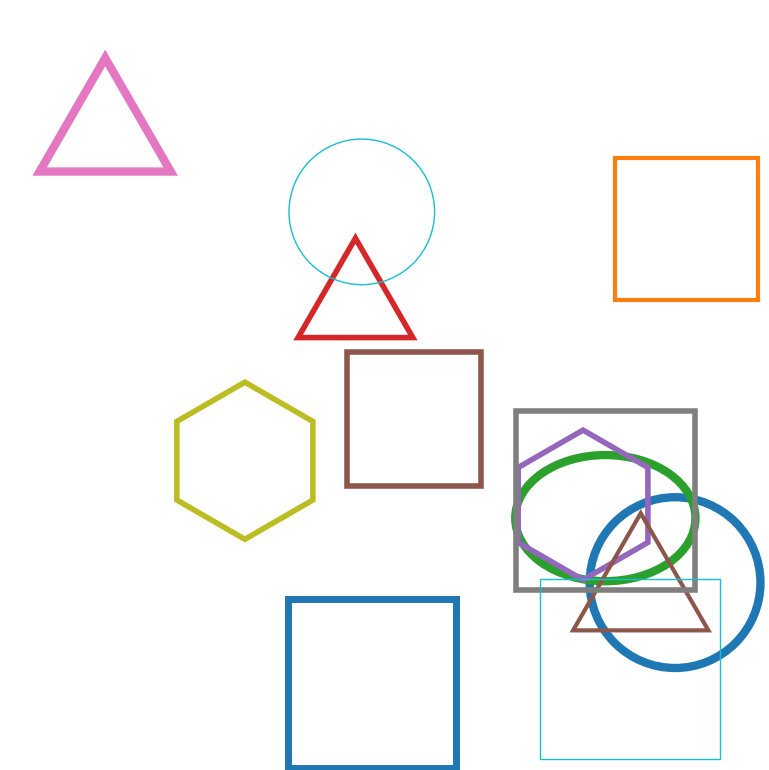[{"shape": "circle", "thickness": 3, "radius": 0.55, "center": [0.877, 0.243]}, {"shape": "square", "thickness": 2.5, "radius": 0.55, "center": [0.483, 0.112]}, {"shape": "square", "thickness": 1.5, "radius": 0.46, "center": [0.891, 0.703]}, {"shape": "oval", "thickness": 3, "radius": 0.59, "center": [0.786, 0.327]}, {"shape": "triangle", "thickness": 2, "radius": 0.43, "center": [0.462, 0.605]}, {"shape": "hexagon", "thickness": 2, "radius": 0.49, "center": [0.757, 0.344]}, {"shape": "triangle", "thickness": 1.5, "radius": 0.51, "center": [0.832, 0.232]}, {"shape": "square", "thickness": 2, "radius": 0.44, "center": [0.537, 0.456]}, {"shape": "triangle", "thickness": 3, "radius": 0.49, "center": [0.137, 0.826]}, {"shape": "square", "thickness": 2, "radius": 0.58, "center": [0.787, 0.35]}, {"shape": "hexagon", "thickness": 2, "radius": 0.51, "center": [0.318, 0.402]}, {"shape": "circle", "thickness": 0.5, "radius": 0.47, "center": [0.47, 0.725]}, {"shape": "square", "thickness": 0.5, "radius": 0.58, "center": [0.818, 0.131]}]